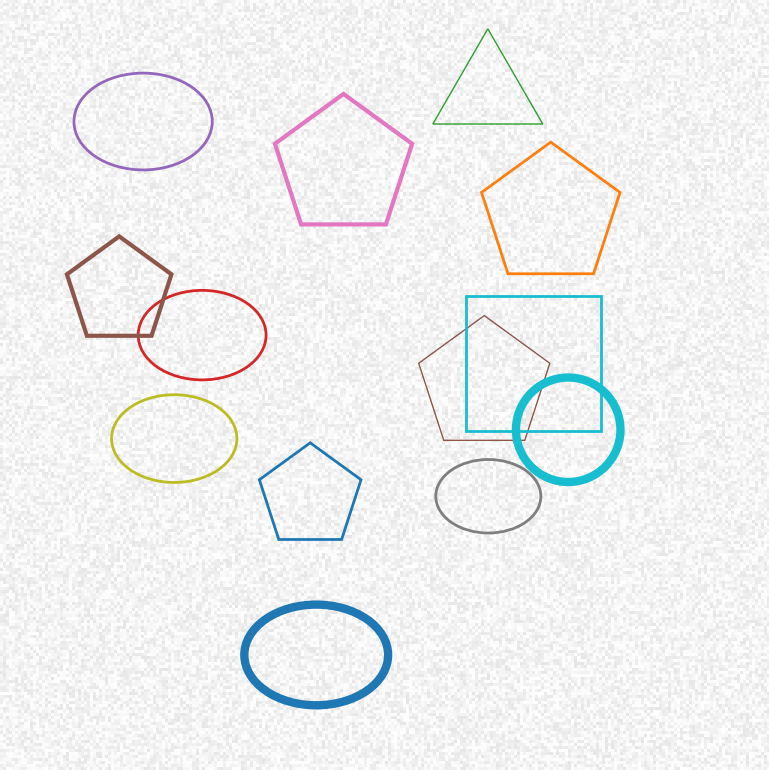[{"shape": "pentagon", "thickness": 1, "radius": 0.35, "center": [0.403, 0.356]}, {"shape": "oval", "thickness": 3, "radius": 0.47, "center": [0.411, 0.149]}, {"shape": "pentagon", "thickness": 1, "radius": 0.47, "center": [0.715, 0.721]}, {"shape": "triangle", "thickness": 0.5, "radius": 0.41, "center": [0.634, 0.88]}, {"shape": "oval", "thickness": 1, "radius": 0.42, "center": [0.263, 0.565]}, {"shape": "oval", "thickness": 1, "radius": 0.45, "center": [0.186, 0.842]}, {"shape": "pentagon", "thickness": 1.5, "radius": 0.36, "center": [0.155, 0.622]}, {"shape": "pentagon", "thickness": 0.5, "radius": 0.45, "center": [0.629, 0.501]}, {"shape": "pentagon", "thickness": 1.5, "radius": 0.47, "center": [0.446, 0.784]}, {"shape": "oval", "thickness": 1, "radius": 0.34, "center": [0.634, 0.356]}, {"shape": "oval", "thickness": 1, "radius": 0.41, "center": [0.226, 0.43]}, {"shape": "circle", "thickness": 3, "radius": 0.34, "center": [0.738, 0.442]}, {"shape": "square", "thickness": 1, "radius": 0.44, "center": [0.693, 0.528]}]